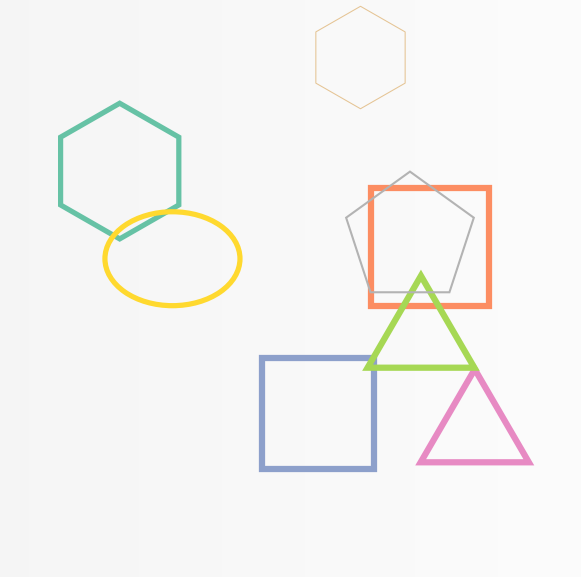[{"shape": "hexagon", "thickness": 2.5, "radius": 0.59, "center": [0.206, 0.703]}, {"shape": "square", "thickness": 3, "radius": 0.51, "center": [0.739, 0.571]}, {"shape": "square", "thickness": 3, "radius": 0.48, "center": [0.547, 0.283]}, {"shape": "triangle", "thickness": 3, "radius": 0.54, "center": [0.817, 0.252]}, {"shape": "triangle", "thickness": 3, "radius": 0.53, "center": [0.724, 0.415]}, {"shape": "oval", "thickness": 2.5, "radius": 0.58, "center": [0.297, 0.551]}, {"shape": "hexagon", "thickness": 0.5, "radius": 0.44, "center": [0.62, 0.9]}, {"shape": "pentagon", "thickness": 1, "radius": 0.58, "center": [0.705, 0.586]}]